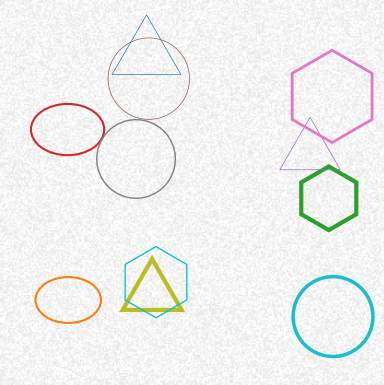[{"shape": "triangle", "thickness": 0.5, "radius": 0.52, "center": [0.381, 0.858]}, {"shape": "oval", "thickness": 1.5, "radius": 0.43, "center": [0.177, 0.221]}, {"shape": "hexagon", "thickness": 3, "radius": 0.41, "center": [0.854, 0.485]}, {"shape": "oval", "thickness": 1.5, "radius": 0.48, "center": [0.176, 0.664]}, {"shape": "triangle", "thickness": 0.5, "radius": 0.45, "center": [0.805, 0.604]}, {"shape": "circle", "thickness": 0.5, "radius": 0.53, "center": [0.387, 0.796]}, {"shape": "hexagon", "thickness": 2, "radius": 0.6, "center": [0.863, 0.75]}, {"shape": "circle", "thickness": 1, "radius": 0.51, "center": [0.353, 0.587]}, {"shape": "triangle", "thickness": 3, "radius": 0.44, "center": [0.395, 0.239]}, {"shape": "circle", "thickness": 2.5, "radius": 0.52, "center": [0.865, 0.178]}, {"shape": "hexagon", "thickness": 1, "radius": 0.46, "center": [0.405, 0.267]}]